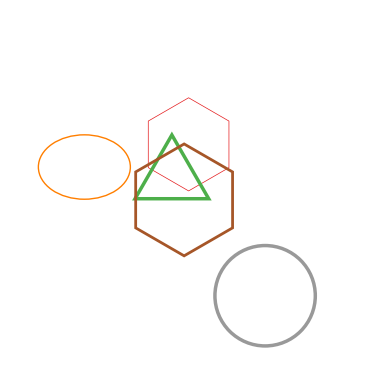[{"shape": "hexagon", "thickness": 0.5, "radius": 0.6, "center": [0.49, 0.625]}, {"shape": "triangle", "thickness": 2.5, "radius": 0.55, "center": [0.446, 0.539]}, {"shape": "oval", "thickness": 1, "radius": 0.6, "center": [0.219, 0.566]}, {"shape": "hexagon", "thickness": 2, "radius": 0.73, "center": [0.478, 0.481]}, {"shape": "circle", "thickness": 2.5, "radius": 0.65, "center": [0.689, 0.232]}]